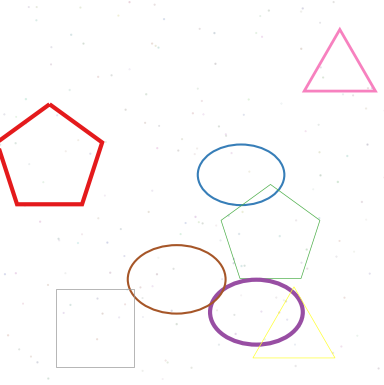[{"shape": "pentagon", "thickness": 3, "radius": 0.72, "center": [0.129, 0.586]}, {"shape": "oval", "thickness": 1.5, "radius": 0.56, "center": [0.626, 0.546]}, {"shape": "pentagon", "thickness": 0.5, "radius": 0.67, "center": [0.703, 0.386]}, {"shape": "oval", "thickness": 3, "radius": 0.6, "center": [0.666, 0.189]}, {"shape": "triangle", "thickness": 0.5, "radius": 0.62, "center": [0.764, 0.132]}, {"shape": "oval", "thickness": 1.5, "radius": 0.64, "center": [0.459, 0.274]}, {"shape": "triangle", "thickness": 2, "radius": 0.53, "center": [0.883, 0.817]}, {"shape": "square", "thickness": 0.5, "radius": 0.5, "center": [0.247, 0.147]}]